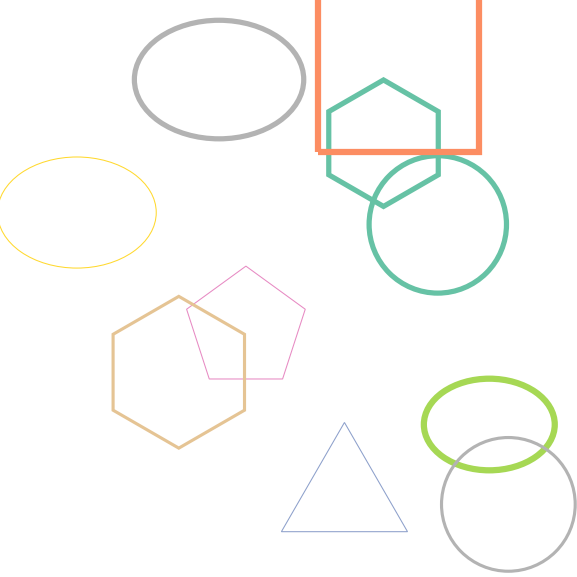[{"shape": "circle", "thickness": 2.5, "radius": 0.59, "center": [0.758, 0.611]}, {"shape": "hexagon", "thickness": 2.5, "radius": 0.55, "center": [0.664, 0.751]}, {"shape": "square", "thickness": 3, "radius": 0.7, "center": [0.691, 0.875]}, {"shape": "triangle", "thickness": 0.5, "radius": 0.63, "center": [0.596, 0.142]}, {"shape": "pentagon", "thickness": 0.5, "radius": 0.54, "center": [0.426, 0.43]}, {"shape": "oval", "thickness": 3, "radius": 0.57, "center": [0.847, 0.264]}, {"shape": "oval", "thickness": 0.5, "radius": 0.69, "center": [0.133, 0.631]}, {"shape": "hexagon", "thickness": 1.5, "radius": 0.66, "center": [0.31, 0.355]}, {"shape": "oval", "thickness": 2.5, "radius": 0.73, "center": [0.379, 0.861]}, {"shape": "circle", "thickness": 1.5, "radius": 0.58, "center": [0.88, 0.126]}]